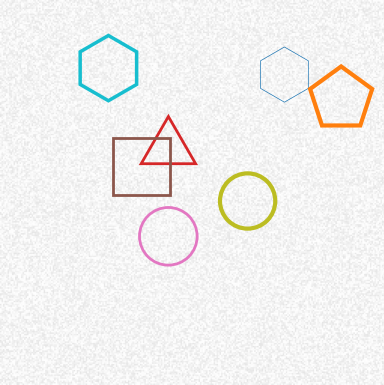[{"shape": "hexagon", "thickness": 0.5, "radius": 0.36, "center": [0.739, 0.806]}, {"shape": "pentagon", "thickness": 3, "radius": 0.42, "center": [0.886, 0.743]}, {"shape": "triangle", "thickness": 2, "radius": 0.41, "center": [0.437, 0.616]}, {"shape": "square", "thickness": 2, "radius": 0.37, "center": [0.367, 0.568]}, {"shape": "circle", "thickness": 2, "radius": 0.37, "center": [0.437, 0.386]}, {"shape": "circle", "thickness": 3, "radius": 0.36, "center": [0.643, 0.478]}, {"shape": "hexagon", "thickness": 2.5, "radius": 0.42, "center": [0.282, 0.823]}]